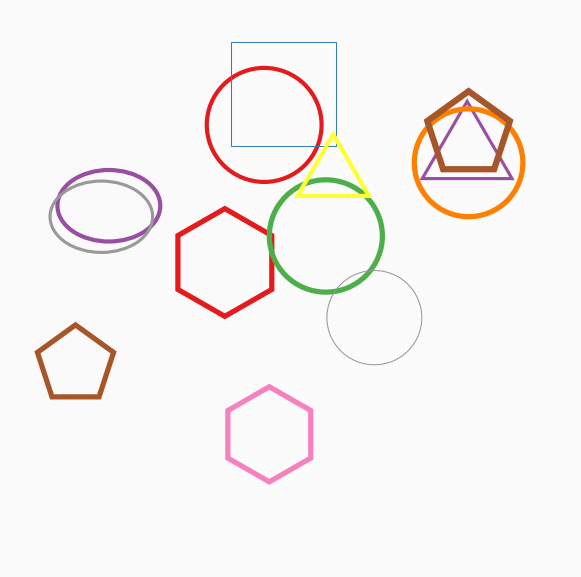[{"shape": "circle", "thickness": 2, "radius": 0.49, "center": [0.454, 0.783]}, {"shape": "hexagon", "thickness": 2.5, "radius": 0.47, "center": [0.387, 0.545]}, {"shape": "square", "thickness": 0.5, "radius": 0.45, "center": [0.488, 0.836]}, {"shape": "circle", "thickness": 2.5, "radius": 0.49, "center": [0.561, 0.591]}, {"shape": "triangle", "thickness": 1.5, "radius": 0.45, "center": [0.804, 0.734]}, {"shape": "oval", "thickness": 2, "radius": 0.44, "center": [0.187, 0.643]}, {"shape": "circle", "thickness": 2.5, "radius": 0.47, "center": [0.806, 0.717]}, {"shape": "triangle", "thickness": 2, "radius": 0.36, "center": [0.573, 0.695]}, {"shape": "pentagon", "thickness": 2.5, "radius": 0.34, "center": [0.13, 0.368]}, {"shape": "pentagon", "thickness": 3, "radius": 0.37, "center": [0.806, 0.766]}, {"shape": "hexagon", "thickness": 2.5, "radius": 0.41, "center": [0.463, 0.247]}, {"shape": "circle", "thickness": 0.5, "radius": 0.41, "center": [0.644, 0.449]}, {"shape": "oval", "thickness": 1.5, "radius": 0.44, "center": [0.174, 0.624]}]